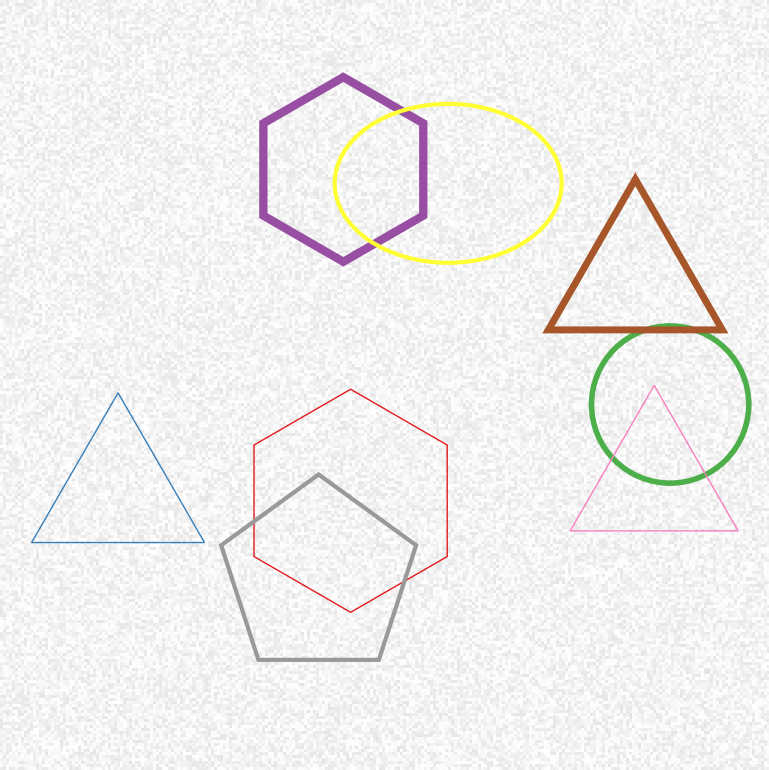[{"shape": "hexagon", "thickness": 0.5, "radius": 0.72, "center": [0.455, 0.35]}, {"shape": "triangle", "thickness": 0.5, "radius": 0.65, "center": [0.153, 0.36]}, {"shape": "circle", "thickness": 2, "radius": 0.51, "center": [0.87, 0.475]}, {"shape": "hexagon", "thickness": 3, "radius": 0.6, "center": [0.446, 0.78]}, {"shape": "oval", "thickness": 1.5, "radius": 0.74, "center": [0.582, 0.762]}, {"shape": "triangle", "thickness": 2.5, "radius": 0.65, "center": [0.825, 0.637]}, {"shape": "triangle", "thickness": 0.5, "radius": 0.63, "center": [0.85, 0.374]}, {"shape": "pentagon", "thickness": 1.5, "radius": 0.67, "center": [0.414, 0.251]}]